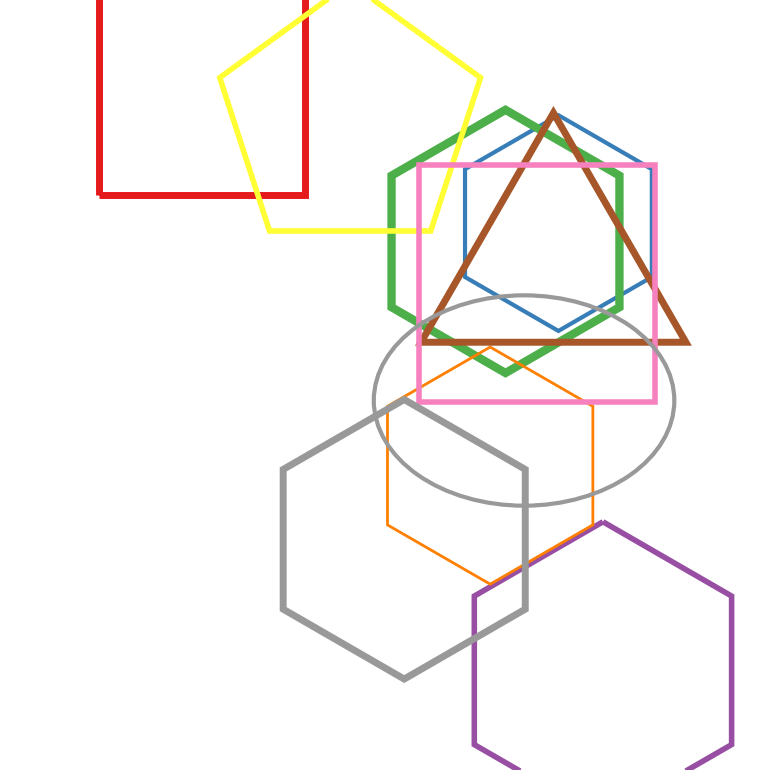[{"shape": "square", "thickness": 2.5, "radius": 0.67, "center": [0.263, 0.881]}, {"shape": "hexagon", "thickness": 1.5, "radius": 0.7, "center": [0.725, 0.71]}, {"shape": "hexagon", "thickness": 3, "radius": 0.85, "center": [0.656, 0.686]}, {"shape": "hexagon", "thickness": 2, "radius": 0.96, "center": [0.783, 0.129]}, {"shape": "hexagon", "thickness": 1, "radius": 0.77, "center": [0.637, 0.395]}, {"shape": "pentagon", "thickness": 2, "radius": 0.89, "center": [0.455, 0.844]}, {"shape": "triangle", "thickness": 2.5, "radius": 0.99, "center": [0.719, 0.655]}, {"shape": "square", "thickness": 2, "radius": 0.77, "center": [0.698, 0.632]}, {"shape": "oval", "thickness": 1.5, "radius": 0.98, "center": [0.681, 0.48]}, {"shape": "hexagon", "thickness": 2.5, "radius": 0.91, "center": [0.525, 0.3]}]